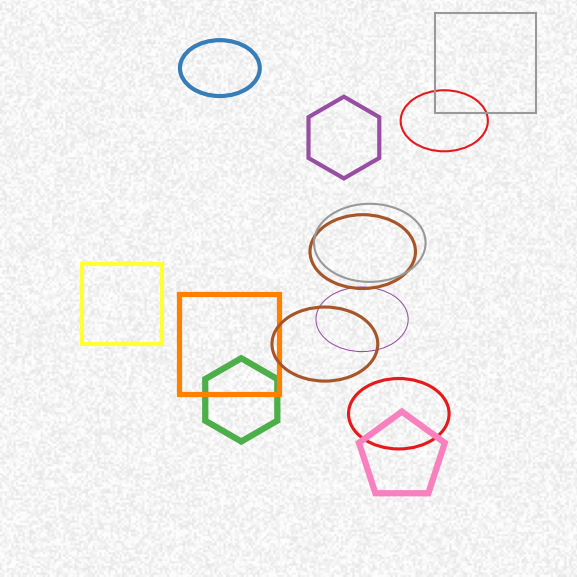[{"shape": "oval", "thickness": 1.5, "radius": 0.44, "center": [0.691, 0.283]}, {"shape": "oval", "thickness": 1, "radius": 0.38, "center": [0.769, 0.79]}, {"shape": "oval", "thickness": 2, "radius": 0.35, "center": [0.381, 0.881]}, {"shape": "hexagon", "thickness": 3, "radius": 0.36, "center": [0.418, 0.307]}, {"shape": "hexagon", "thickness": 2, "radius": 0.35, "center": [0.595, 0.761]}, {"shape": "oval", "thickness": 0.5, "radius": 0.4, "center": [0.627, 0.446]}, {"shape": "square", "thickness": 2.5, "radius": 0.43, "center": [0.397, 0.403]}, {"shape": "square", "thickness": 2, "radius": 0.35, "center": [0.211, 0.473]}, {"shape": "oval", "thickness": 1.5, "radius": 0.46, "center": [0.563, 0.403]}, {"shape": "oval", "thickness": 1.5, "radius": 0.46, "center": [0.628, 0.563]}, {"shape": "pentagon", "thickness": 3, "radius": 0.39, "center": [0.696, 0.208]}, {"shape": "square", "thickness": 1, "radius": 0.44, "center": [0.841, 0.89]}, {"shape": "oval", "thickness": 1, "radius": 0.48, "center": [0.64, 0.579]}]